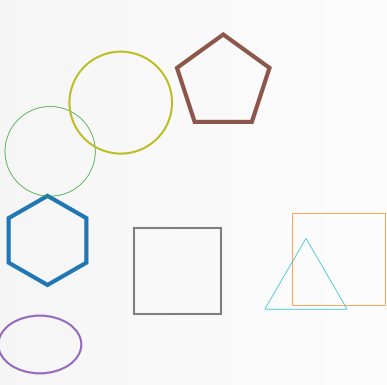[{"shape": "hexagon", "thickness": 3, "radius": 0.58, "center": [0.123, 0.376]}, {"shape": "square", "thickness": 0.5, "radius": 0.6, "center": [0.874, 0.326]}, {"shape": "circle", "thickness": 0.5, "radius": 0.58, "center": [0.129, 0.607]}, {"shape": "oval", "thickness": 1.5, "radius": 0.54, "center": [0.103, 0.105]}, {"shape": "pentagon", "thickness": 3, "radius": 0.63, "center": [0.576, 0.785]}, {"shape": "square", "thickness": 1.5, "radius": 0.56, "center": [0.458, 0.297]}, {"shape": "circle", "thickness": 1.5, "radius": 0.66, "center": [0.312, 0.733]}, {"shape": "triangle", "thickness": 0.5, "radius": 0.61, "center": [0.79, 0.258]}]